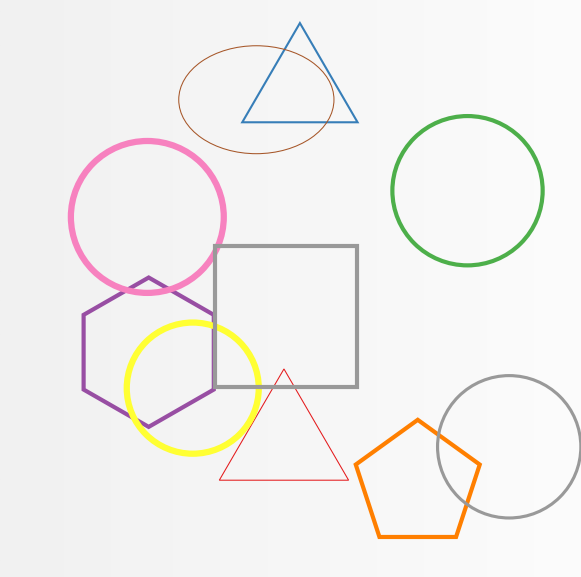[{"shape": "triangle", "thickness": 0.5, "radius": 0.64, "center": [0.489, 0.232]}, {"shape": "triangle", "thickness": 1, "radius": 0.57, "center": [0.516, 0.845]}, {"shape": "circle", "thickness": 2, "radius": 0.65, "center": [0.804, 0.669]}, {"shape": "hexagon", "thickness": 2, "radius": 0.65, "center": [0.256, 0.389]}, {"shape": "pentagon", "thickness": 2, "radius": 0.56, "center": [0.719, 0.16]}, {"shape": "circle", "thickness": 3, "radius": 0.57, "center": [0.332, 0.327]}, {"shape": "oval", "thickness": 0.5, "radius": 0.67, "center": [0.441, 0.826]}, {"shape": "circle", "thickness": 3, "radius": 0.66, "center": [0.253, 0.623]}, {"shape": "square", "thickness": 2, "radius": 0.61, "center": [0.491, 0.452]}, {"shape": "circle", "thickness": 1.5, "radius": 0.62, "center": [0.876, 0.225]}]